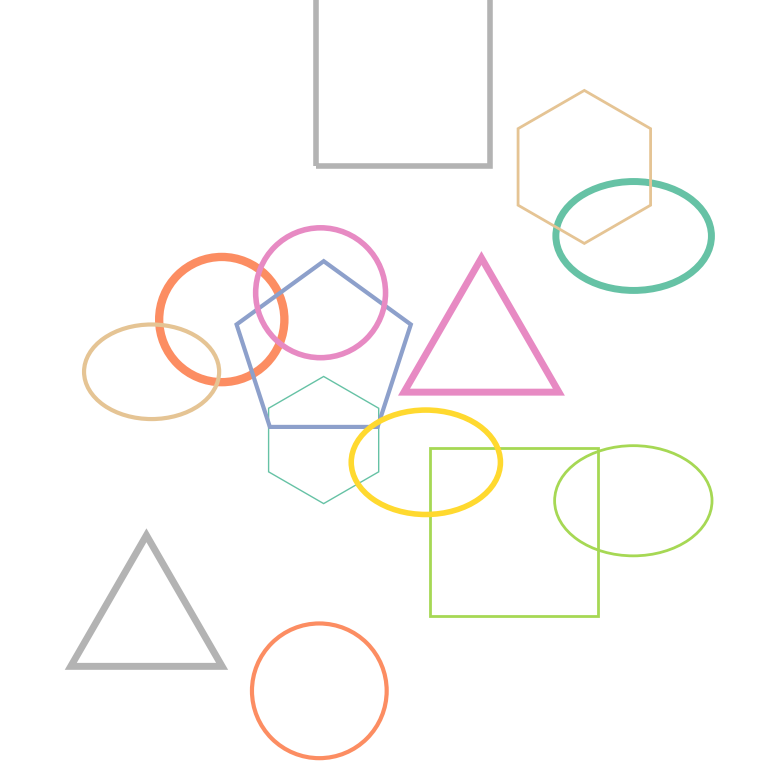[{"shape": "oval", "thickness": 2.5, "radius": 0.51, "center": [0.823, 0.694]}, {"shape": "hexagon", "thickness": 0.5, "radius": 0.41, "center": [0.42, 0.429]}, {"shape": "circle", "thickness": 1.5, "radius": 0.44, "center": [0.415, 0.103]}, {"shape": "circle", "thickness": 3, "radius": 0.41, "center": [0.288, 0.585]}, {"shape": "pentagon", "thickness": 1.5, "radius": 0.59, "center": [0.42, 0.542]}, {"shape": "triangle", "thickness": 2.5, "radius": 0.58, "center": [0.625, 0.549]}, {"shape": "circle", "thickness": 2, "radius": 0.42, "center": [0.416, 0.62]}, {"shape": "square", "thickness": 1, "radius": 0.55, "center": [0.667, 0.309]}, {"shape": "oval", "thickness": 1, "radius": 0.51, "center": [0.822, 0.35]}, {"shape": "oval", "thickness": 2, "radius": 0.48, "center": [0.553, 0.4]}, {"shape": "oval", "thickness": 1.5, "radius": 0.44, "center": [0.197, 0.517]}, {"shape": "hexagon", "thickness": 1, "radius": 0.5, "center": [0.759, 0.783]}, {"shape": "triangle", "thickness": 2.5, "radius": 0.57, "center": [0.19, 0.191]}, {"shape": "square", "thickness": 2, "radius": 0.56, "center": [0.524, 0.897]}]